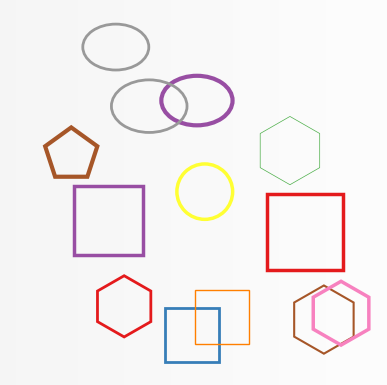[{"shape": "hexagon", "thickness": 2, "radius": 0.4, "center": [0.32, 0.204]}, {"shape": "square", "thickness": 2.5, "radius": 0.5, "center": [0.787, 0.398]}, {"shape": "square", "thickness": 2, "radius": 0.35, "center": [0.495, 0.129]}, {"shape": "hexagon", "thickness": 0.5, "radius": 0.44, "center": [0.748, 0.609]}, {"shape": "square", "thickness": 2.5, "radius": 0.45, "center": [0.28, 0.427]}, {"shape": "oval", "thickness": 3, "radius": 0.46, "center": [0.508, 0.739]}, {"shape": "square", "thickness": 1, "radius": 0.35, "center": [0.574, 0.177]}, {"shape": "circle", "thickness": 2.5, "radius": 0.36, "center": [0.528, 0.502]}, {"shape": "pentagon", "thickness": 3, "radius": 0.35, "center": [0.184, 0.598]}, {"shape": "hexagon", "thickness": 1.5, "radius": 0.44, "center": [0.836, 0.17]}, {"shape": "hexagon", "thickness": 2.5, "radius": 0.41, "center": [0.88, 0.187]}, {"shape": "oval", "thickness": 2, "radius": 0.43, "center": [0.299, 0.878]}, {"shape": "oval", "thickness": 2, "radius": 0.49, "center": [0.385, 0.724]}]